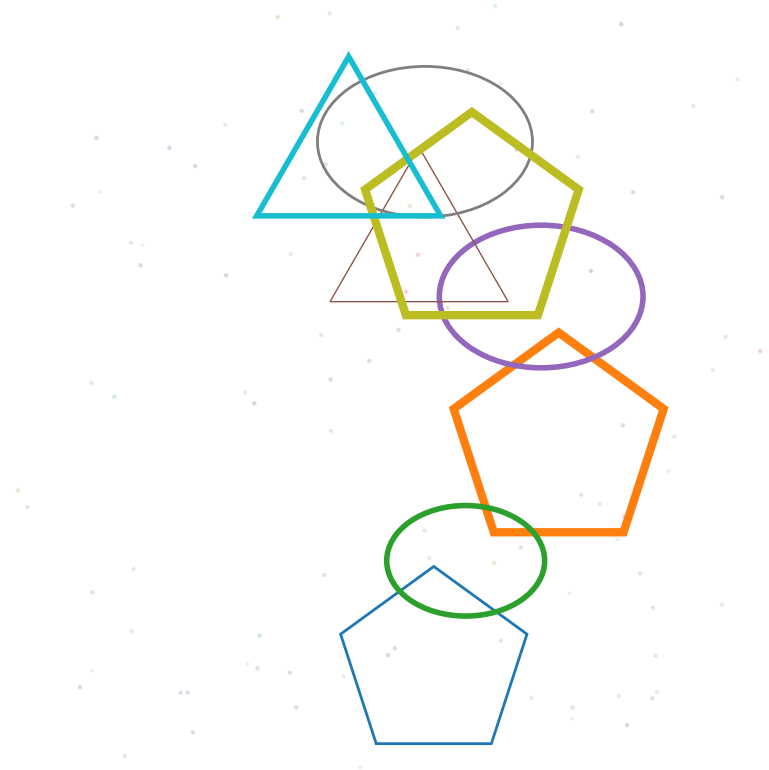[{"shape": "pentagon", "thickness": 1, "radius": 0.64, "center": [0.563, 0.137]}, {"shape": "pentagon", "thickness": 3, "radius": 0.72, "center": [0.726, 0.425]}, {"shape": "oval", "thickness": 2, "radius": 0.51, "center": [0.605, 0.272]}, {"shape": "oval", "thickness": 2, "radius": 0.66, "center": [0.703, 0.615]}, {"shape": "triangle", "thickness": 0.5, "radius": 0.67, "center": [0.544, 0.675]}, {"shape": "oval", "thickness": 1, "radius": 0.7, "center": [0.552, 0.816]}, {"shape": "pentagon", "thickness": 3, "radius": 0.73, "center": [0.613, 0.709]}, {"shape": "triangle", "thickness": 2, "radius": 0.69, "center": [0.453, 0.789]}]